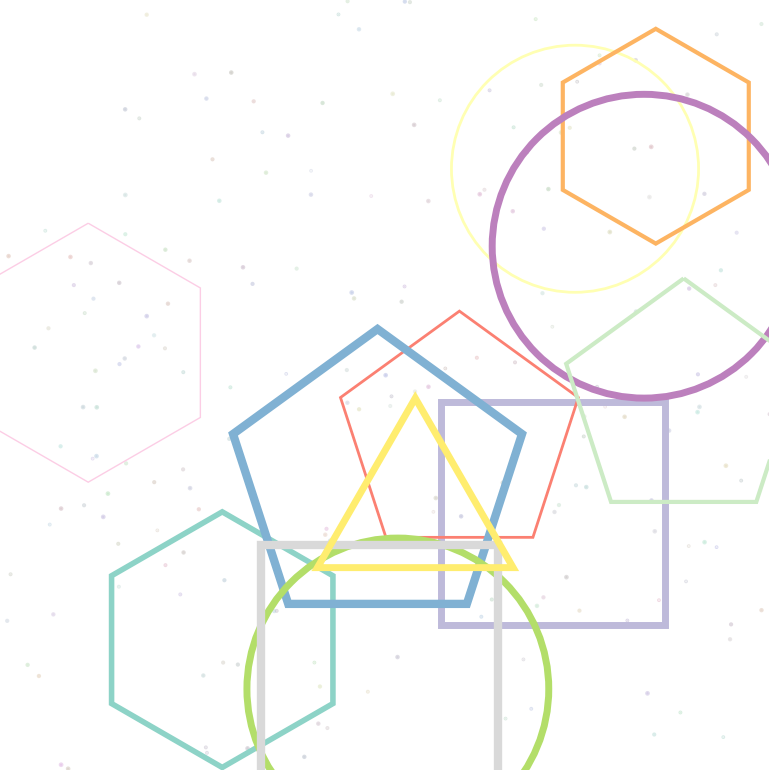[{"shape": "hexagon", "thickness": 2, "radius": 0.83, "center": [0.289, 0.169]}, {"shape": "circle", "thickness": 1, "radius": 0.8, "center": [0.747, 0.781]}, {"shape": "square", "thickness": 2.5, "radius": 0.73, "center": [0.718, 0.333]}, {"shape": "pentagon", "thickness": 1, "radius": 0.81, "center": [0.597, 0.434]}, {"shape": "pentagon", "thickness": 3, "radius": 0.99, "center": [0.49, 0.375]}, {"shape": "hexagon", "thickness": 1.5, "radius": 0.7, "center": [0.852, 0.823]}, {"shape": "circle", "thickness": 2.5, "radius": 0.98, "center": [0.517, 0.105]}, {"shape": "hexagon", "thickness": 0.5, "radius": 0.84, "center": [0.115, 0.542]}, {"shape": "square", "thickness": 3, "radius": 0.77, "center": [0.492, 0.138]}, {"shape": "circle", "thickness": 2.5, "radius": 0.99, "center": [0.836, 0.68]}, {"shape": "pentagon", "thickness": 1.5, "radius": 0.8, "center": [0.888, 0.478]}, {"shape": "triangle", "thickness": 2.5, "radius": 0.73, "center": [0.539, 0.336]}]